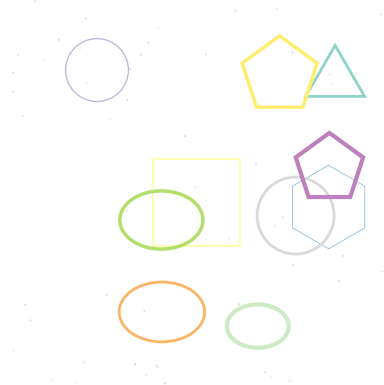[{"shape": "triangle", "thickness": 2, "radius": 0.44, "center": [0.871, 0.794]}, {"shape": "square", "thickness": 1.5, "radius": 0.56, "center": [0.51, 0.473]}, {"shape": "circle", "thickness": 1, "radius": 0.41, "center": [0.252, 0.818]}, {"shape": "hexagon", "thickness": 0.5, "radius": 0.54, "center": [0.854, 0.462]}, {"shape": "oval", "thickness": 2, "radius": 0.56, "center": [0.421, 0.19]}, {"shape": "oval", "thickness": 2.5, "radius": 0.54, "center": [0.419, 0.429]}, {"shape": "circle", "thickness": 2, "radius": 0.5, "center": [0.768, 0.44]}, {"shape": "pentagon", "thickness": 3, "radius": 0.46, "center": [0.856, 0.563]}, {"shape": "oval", "thickness": 3, "radius": 0.4, "center": [0.67, 0.153]}, {"shape": "pentagon", "thickness": 2.5, "radius": 0.51, "center": [0.726, 0.804]}]